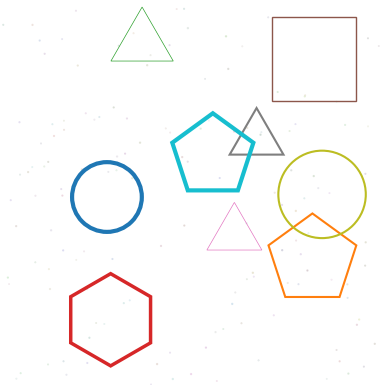[{"shape": "circle", "thickness": 3, "radius": 0.45, "center": [0.278, 0.488]}, {"shape": "pentagon", "thickness": 1.5, "radius": 0.6, "center": [0.811, 0.326]}, {"shape": "triangle", "thickness": 0.5, "radius": 0.47, "center": [0.369, 0.888]}, {"shape": "hexagon", "thickness": 2.5, "radius": 0.6, "center": [0.287, 0.169]}, {"shape": "square", "thickness": 1, "radius": 0.55, "center": [0.815, 0.846]}, {"shape": "triangle", "thickness": 0.5, "radius": 0.41, "center": [0.609, 0.392]}, {"shape": "triangle", "thickness": 1.5, "radius": 0.4, "center": [0.666, 0.639]}, {"shape": "circle", "thickness": 1.5, "radius": 0.57, "center": [0.837, 0.495]}, {"shape": "pentagon", "thickness": 3, "radius": 0.55, "center": [0.553, 0.595]}]